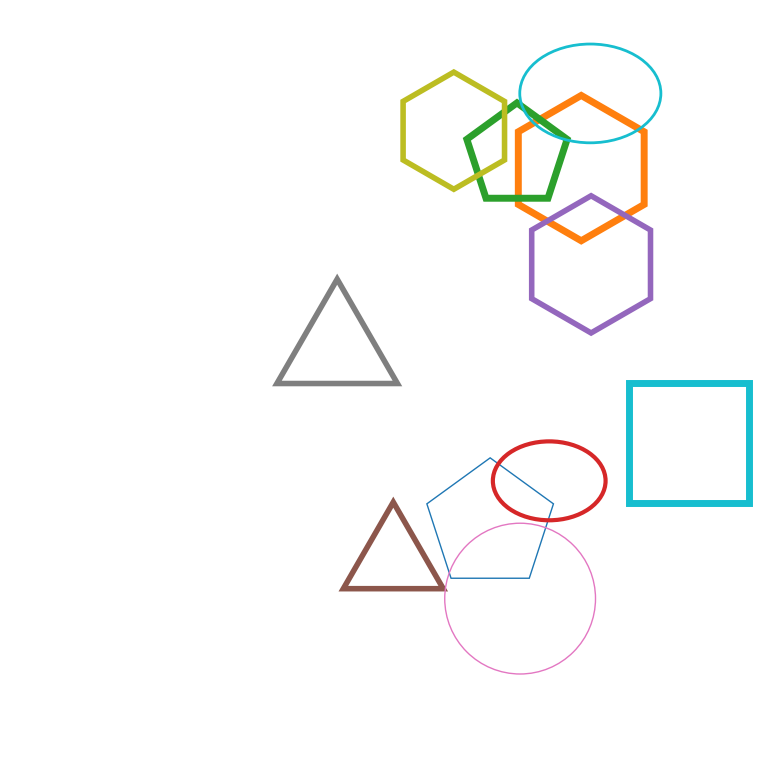[{"shape": "pentagon", "thickness": 0.5, "radius": 0.43, "center": [0.637, 0.319]}, {"shape": "hexagon", "thickness": 2.5, "radius": 0.47, "center": [0.755, 0.782]}, {"shape": "pentagon", "thickness": 2.5, "radius": 0.34, "center": [0.671, 0.798]}, {"shape": "oval", "thickness": 1.5, "radius": 0.37, "center": [0.713, 0.376]}, {"shape": "hexagon", "thickness": 2, "radius": 0.45, "center": [0.768, 0.657]}, {"shape": "triangle", "thickness": 2, "radius": 0.37, "center": [0.511, 0.273]}, {"shape": "circle", "thickness": 0.5, "radius": 0.49, "center": [0.675, 0.223]}, {"shape": "triangle", "thickness": 2, "radius": 0.45, "center": [0.438, 0.547]}, {"shape": "hexagon", "thickness": 2, "radius": 0.38, "center": [0.589, 0.83]}, {"shape": "square", "thickness": 2.5, "radius": 0.39, "center": [0.894, 0.425]}, {"shape": "oval", "thickness": 1, "radius": 0.46, "center": [0.767, 0.879]}]